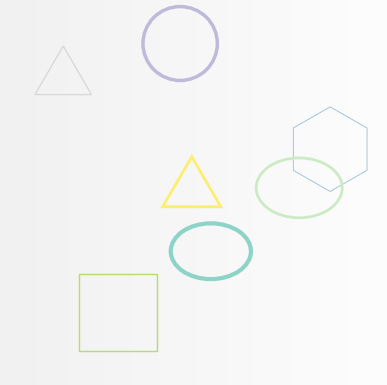[{"shape": "oval", "thickness": 3, "radius": 0.52, "center": [0.544, 0.347]}, {"shape": "circle", "thickness": 2.5, "radius": 0.48, "center": [0.465, 0.887]}, {"shape": "hexagon", "thickness": 0.5, "radius": 0.55, "center": [0.852, 0.613]}, {"shape": "square", "thickness": 1, "radius": 0.5, "center": [0.304, 0.188]}, {"shape": "triangle", "thickness": 1, "radius": 0.42, "center": [0.163, 0.796]}, {"shape": "oval", "thickness": 2, "radius": 0.55, "center": [0.772, 0.512]}, {"shape": "triangle", "thickness": 2, "radius": 0.43, "center": [0.495, 0.506]}]